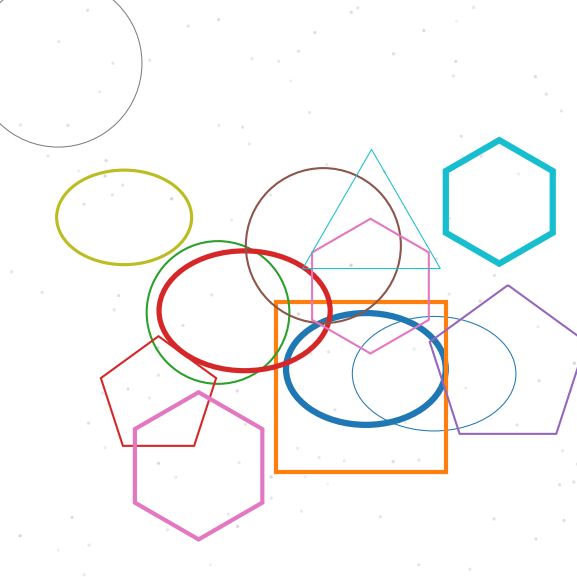[{"shape": "oval", "thickness": 0.5, "radius": 0.71, "center": [0.752, 0.352]}, {"shape": "oval", "thickness": 3, "radius": 0.69, "center": [0.634, 0.36]}, {"shape": "square", "thickness": 2, "radius": 0.74, "center": [0.625, 0.329]}, {"shape": "circle", "thickness": 1, "radius": 0.62, "center": [0.378, 0.458]}, {"shape": "oval", "thickness": 2.5, "radius": 0.74, "center": [0.424, 0.461]}, {"shape": "pentagon", "thickness": 1, "radius": 0.52, "center": [0.274, 0.312]}, {"shape": "pentagon", "thickness": 1, "radius": 0.71, "center": [0.88, 0.363]}, {"shape": "circle", "thickness": 1, "radius": 0.67, "center": [0.56, 0.574]}, {"shape": "hexagon", "thickness": 2, "radius": 0.64, "center": [0.344, 0.192]}, {"shape": "hexagon", "thickness": 1, "radius": 0.58, "center": [0.641, 0.504]}, {"shape": "circle", "thickness": 0.5, "radius": 0.73, "center": [0.101, 0.89]}, {"shape": "oval", "thickness": 1.5, "radius": 0.58, "center": [0.215, 0.623]}, {"shape": "hexagon", "thickness": 3, "radius": 0.53, "center": [0.865, 0.65]}, {"shape": "triangle", "thickness": 0.5, "radius": 0.69, "center": [0.643, 0.603]}]